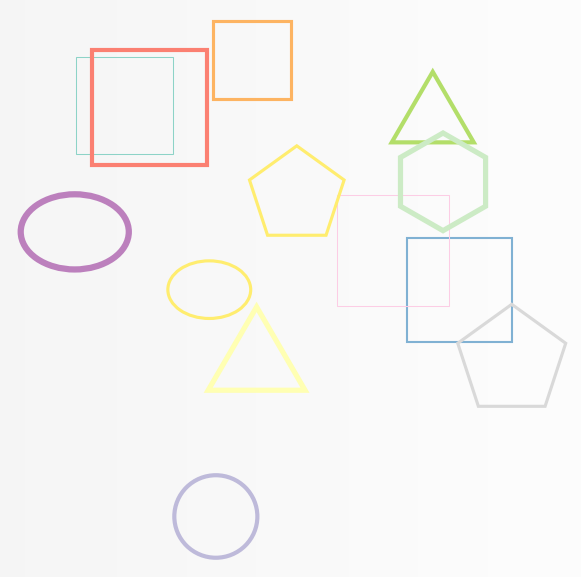[{"shape": "square", "thickness": 0.5, "radius": 0.42, "center": [0.215, 0.817]}, {"shape": "triangle", "thickness": 2.5, "radius": 0.48, "center": [0.441, 0.371]}, {"shape": "circle", "thickness": 2, "radius": 0.36, "center": [0.371, 0.105]}, {"shape": "square", "thickness": 2, "radius": 0.5, "center": [0.257, 0.814]}, {"shape": "square", "thickness": 1, "radius": 0.45, "center": [0.791, 0.497]}, {"shape": "square", "thickness": 1.5, "radius": 0.34, "center": [0.433, 0.895]}, {"shape": "triangle", "thickness": 2, "radius": 0.41, "center": [0.745, 0.793]}, {"shape": "square", "thickness": 0.5, "radius": 0.48, "center": [0.676, 0.565]}, {"shape": "pentagon", "thickness": 1.5, "radius": 0.49, "center": [0.88, 0.375]}, {"shape": "oval", "thickness": 3, "radius": 0.46, "center": [0.129, 0.598]}, {"shape": "hexagon", "thickness": 2.5, "radius": 0.42, "center": [0.762, 0.684]}, {"shape": "pentagon", "thickness": 1.5, "radius": 0.43, "center": [0.511, 0.661]}, {"shape": "oval", "thickness": 1.5, "radius": 0.36, "center": [0.36, 0.498]}]